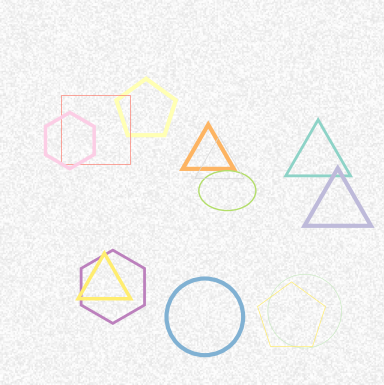[{"shape": "triangle", "thickness": 2, "radius": 0.49, "center": [0.826, 0.592]}, {"shape": "pentagon", "thickness": 3, "radius": 0.41, "center": [0.379, 0.715]}, {"shape": "triangle", "thickness": 3, "radius": 0.5, "center": [0.877, 0.463]}, {"shape": "square", "thickness": 0.5, "radius": 0.45, "center": [0.248, 0.664]}, {"shape": "circle", "thickness": 3, "radius": 0.5, "center": [0.532, 0.177]}, {"shape": "triangle", "thickness": 3, "radius": 0.38, "center": [0.541, 0.6]}, {"shape": "oval", "thickness": 1, "radius": 0.37, "center": [0.591, 0.505]}, {"shape": "hexagon", "thickness": 2.5, "radius": 0.36, "center": [0.181, 0.635]}, {"shape": "triangle", "thickness": 0.5, "radius": 0.37, "center": [0.57, 0.573]}, {"shape": "hexagon", "thickness": 2, "radius": 0.48, "center": [0.293, 0.255]}, {"shape": "circle", "thickness": 0.5, "radius": 0.48, "center": [0.792, 0.192]}, {"shape": "pentagon", "thickness": 0.5, "radius": 0.46, "center": [0.757, 0.175]}, {"shape": "triangle", "thickness": 2.5, "radius": 0.39, "center": [0.271, 0.263]}]